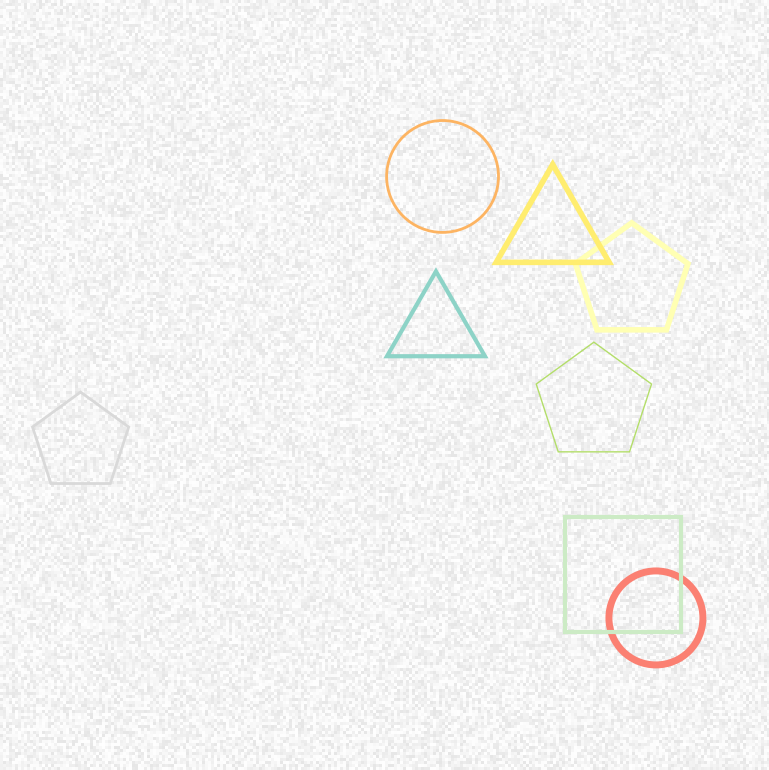[{"shape": "triangle", "thickness": 1.5, "radius": 0.37, "center": [0.566, 0.574]}, {"shape": "pentagon", "thickness": 2, "radius": 0.38, "center": [0.82, 0.634]}, {"shape": "circle", "thickness": 2.5, "radius": 0.31, "center": [0.852, 0.197]}, {"shape": "circle", "thickness": 1, "radius": 0.36, "center": [0.575, 0.771]}, {"shape": "pentagon", "thickness": 0.5, "radius": 0.39, "center": [0.771, 0.477]}, {"shape": "pentagon", "thickness": 1, "radius": 0.33, "center": [0.105, 0.425]}, {"shape": "square", "thickness": 1.5, "radius": 0.38, "center": [0.809, 0.254]}, {"shape": "triangle", "thickness": 2, "radius": 0.42, "center": [0.718, 0.702]}]